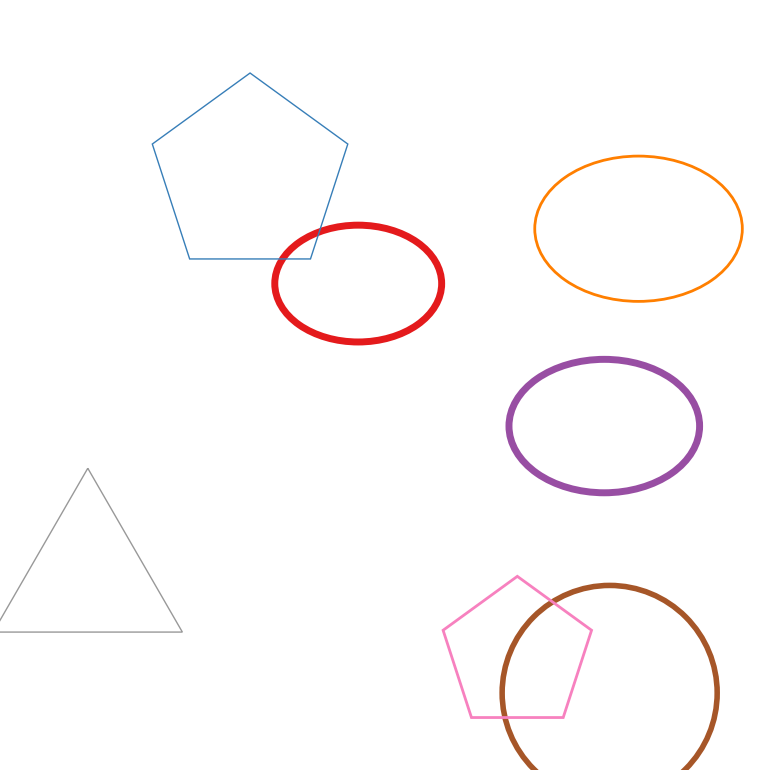[{"shape": "oval", "thickness": 2.5, "radius": 0.54, "center": [0.465, 0.632]}, {"shape": "pentagon", "thickness": 0.5, "radius": 0.67, "center": [0.325, 0.772]}, {"shape": "oval", "thickness": 2.5, "radius": 0.62, "center": [0.785, 0.447]}, {"shape": "oval", "thickness": 1, "radius": 0.67, "center": [0.829, 0.703]}, {"shape": "circle", "thickness": 2, "radius": 0.7, "center": [0.792, 0.1]}, {"shape": "pentagon", "thickness": 1, "radius": 0.51, "center": [0.672, 0.15]}, {"shape": "triangle", "thickness": 0.5, "radius": 0.71, "center": [0.114, 0.25]}]